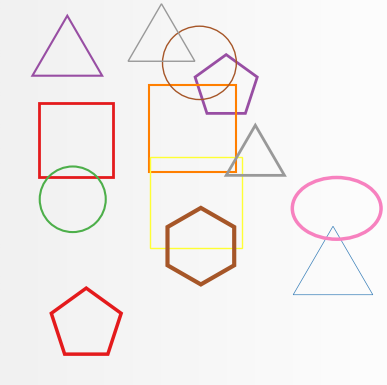[{"shape": "pentagon", "thickness": 2.5, "radius": 0.47, "center": [0.223, 0.157]}, {"shape": "square", "thickness": 2, "radius": 0.48, "center": [0.196, 0.637]}, {"shape": "triangle", "thickness": 0.5, "radius": 0.59, "center": [0.859, 0.294]}, {"shape": "circle", "thickness": 1.5, "radius": 0.43, "center": [0.188, 0.482]}, {"shape": "triangle", "thickness": 1.5, "radius": 0.52, "center": [0.174, 0.855]}, {"shape": "pentagon", "thickness": 2, "radius": 0.42, "center": [0.584, 0.774]}, {"shape": "square", "thickness": 1.5, "radius": 0.57, "center": [0.497, 0.665]}, {"shape": "square", "thickness": 1, "radius": 0.59, "center": [0.505, 0.473]}, {"shape": "hexagon", "thickness": 3, "radius": 0.5, "center": [0.518, 0.361]}, {"shape": "circle", "thickness": 1, "radius": 0.48, "center": [0.515, 0.837]}, {"shape": "oval", "thickness": 2.5, "radius": 0.57, "center": [0.869, 0.459]}, {"shape": "triangle", "thickness": 2, "radius": 0.43, "center": [0.659, 0.588]}, {"shape": "triangle", "thickness": 1, "radius": 0.5, "center": [0.417, 0.891]}]